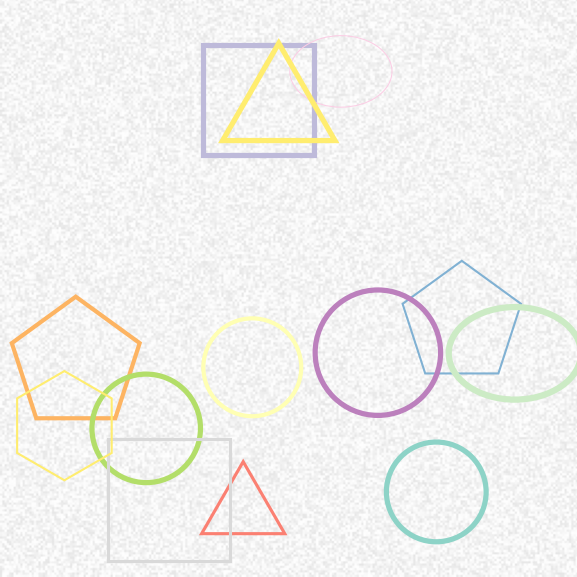[{"shape": "circle", "thickness": 2.5, "radius": 0.43, "center": [0.755, 0.147]}, {"shape": "circle", "thickness": 2, "radius": 0.42, "center": [0.437, 0.363]}, {"shape": "square", "thickness": 2.5, "radius": 0.48, "center": [0.447, 0.826]}, {"shape": "triangle", "thickness": 1.5, "radius": 0.42, "center": [0.421, 0.117]}, {"shape": "pentagon", "thickness": 1, "radius": 0.54, "center": [0.8, 0.44]}, {"shape": "pentagon", "thickness": 2, "radius": 0.58, "center": [0.131, 0.369]}, {"shape": "circle", "thickness": 2.5, "radius": 0.47, "center": [0.253, 0.257]}, {"shape": "oval", "thickness": 0.5, "radius": 0.44, "center": [0.59, 0.875]}, {"shape": "square", "thickness": 1.5, "radius": 0.53, "center": [0.293, 0.134]}, {"shape": "circle", "thickness": 2.5, "radius": 0.54, "center": [0.654, 0.388]}, {"shape": "oval", "thickness": 3, "radius": 0.57, "center": [0.891, 0.387]}, {"shape": "hexagon", "thickness": 1, "radius": 0.47, "center": [0.112, 0.262]}, {"shape": "triangle", "thickness": 2.5, "radius": 0.56, "center": [0.483, 0.812]}]